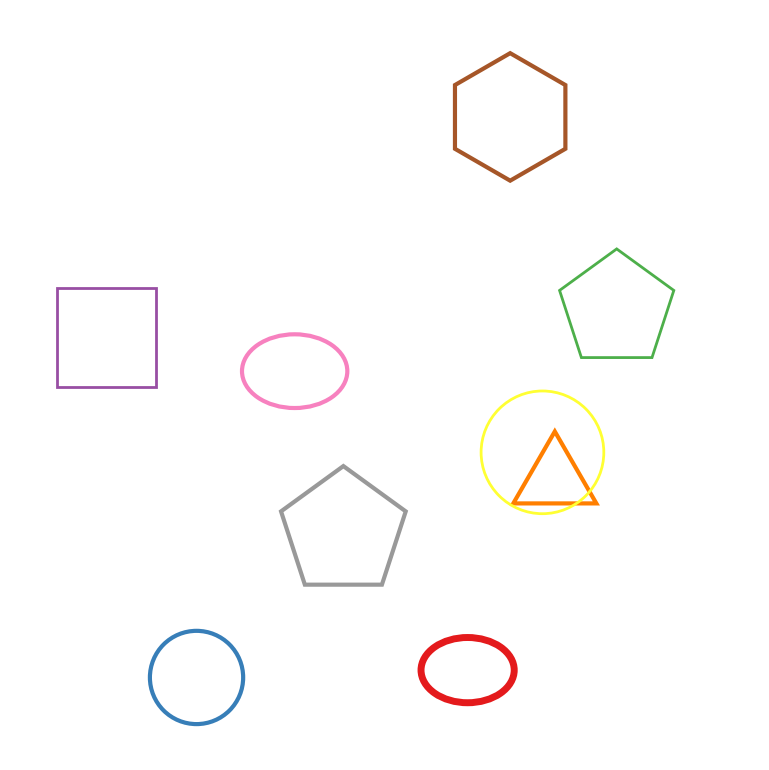[{"shape": "oval", "thickness": 2.5, "radius": 0.3, "center": [0.607, 0.13]}, {"shape": "circle", "thickness": 1.5, "radius": 0.3, "center": [0.255, 0.12]}, {"shape": "pentagon", "thickness": 1, "radius": 0.39, "center": [0.801, 0.599]}, {"shape": "square", "thickness": 1, "radius": 0.32, "center": [0.138, 0.562]}, {"shape": "triangle", "thickness": 1.5, "radius": 0.31, "center": [0.721, 0.377]}, {"shape": "circle", "thickness": 1, "radius": 0.4, "center": [0.704, 0.413]}, {"shape": "hexagon", "thickness": 1.5, "radius": 0.41, "center": [0.663, 0.848]}, {"shape": "oval", "thickness": 1.5, "radius": 0.34, "center": [0.383, 0.518]}, {"shape": "pentagon", "thickness": 1.5, "radius": 0.43, "center": [0.446, 0.31]}]